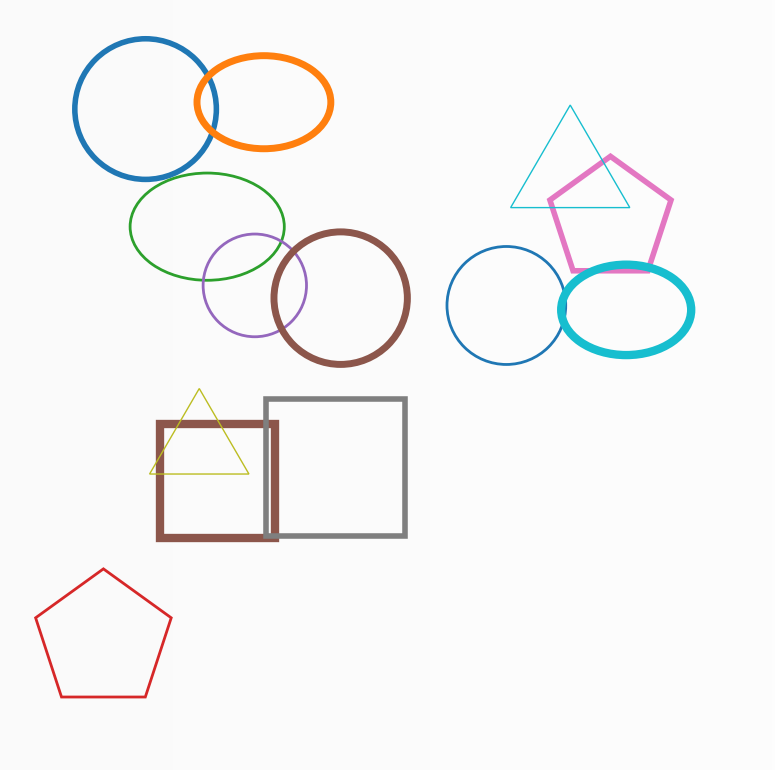[{"shape": "circle", "thickness": 2, "radius": 0.46, "center": [0.188, 0.858]}, {"shape": "circle", "thickness": 1, "radius": 0.38, "center": [0.653, 0.603]}, {"shape": "oval", "thickness": 2.5, "radius": 0.43, "center": [0.341, 0.867]}, {"shape": "oval", "thickness": 1, "radius": 0.5, "center": [0.267, 0.706]}, {"shape": "pentagon", "thickness": 1, "radius": 0.46, "center": [0.133, 0.169]}, {"shape": "circle", "thickness": 1, "radius": 0.33, "center": [0.329, 0.629]}, {"shape": "square", "thickness": 3, "radius": 0.37, "center": [0.281, 0.376]}, {"shape": "circle", "thickness": 2.5, "radius": 0.43, "center": [0.44, 0.613]}, {"shape": "pentagon", "thickness": 2, "radius": 0.41, "center": [0.788, 0.715]}, {"shape": "square", "thickness": 2, "radius": 0.45, "center": [0.433, 0.393]}, {"shape": "triangle", "thickness": 0.5, "radius": 0.37, "center": [0.257, 0.421]}, {"shape": "oval", "thickness": 3, "radius": 0.42, "center": [0.808, 0.598]}, {"shape": "triangle", "thickness": 0.5, "radius": 0.44, "center": [0.736, 0.775]}]